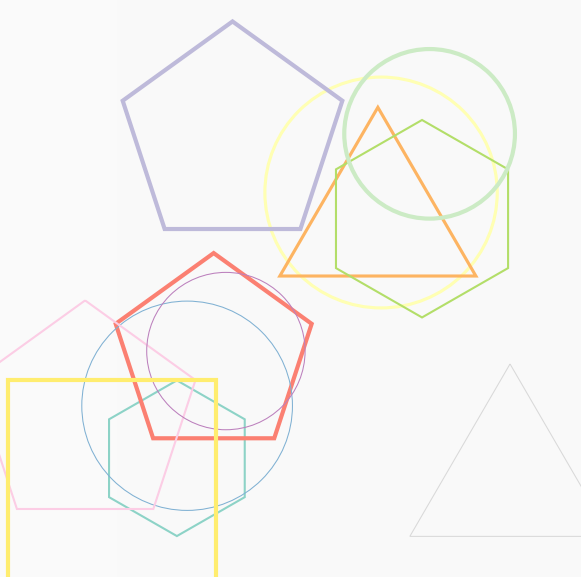[{"shape": "hexagon", "thickness": 1, "radius": 0.67, "center": [0.304, 0.206]}, {"shape": "circle", "thickness": 1.5, "radius": 1.0, "center": [0.656, 0.666]}, {"shape": "pentagon", "thickness": 2, "radius": 0.99, "center": [0.4, 0.763]}, {"shape": "pentagon", "thickness": 2, "radius": 0.89, "center": [0.368, 0.384]}, {"shape": "circle", "thickness": 0.5, "radius": 0.91, "center": [0.322, 0.297]}, {"shape": "triangle", "thickness": 1.5, "radius": 0.97, "center": [0.65, 0.619]}, {"shape": "hexagon", "thickness": 1, "radius": 0.85, "center": [0.726, 0.62]}, {"shape": "pentagon", "thickness": 1, "radius": 1.0, "center": [0.146, 0.279]}, {"shape": "triangle", "thickness": 0.5, "radius": 1.0, "center": [0.877, 0.17]}, {"shape": "circle", "thickness": 0.5, "radius": 0.68, "center": [0.389, 0.391]}, {"shape": "circle", "thickness": 2, "radius": 0.73, "center": [0.739, 0.767]}, {"shape": "square", "thickness": 2, "radius": 0.9, "center": [0.193, 0.162]}]